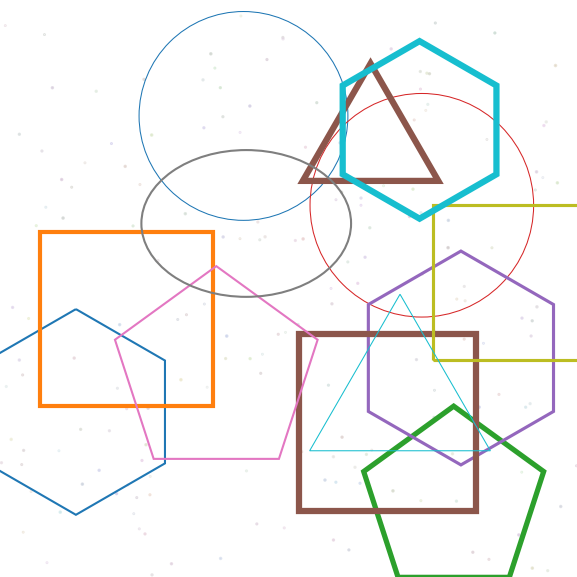[{"shape": "circle", "thickness": 0.5, "radius": 0.9, "center": [0.422, 0.798]}, {"shape": "hexagon", "thickness": 1, "radius": 0.89, "center": [0.131, 0.286]}, {"shape": "square", "thickness": 2, "radius": 0.75, "center": [0.219, 0.447]}, {"shape": "pentagon", "thickness": 2.5, "radius": 0.82, "center": [0.786, 0.132]}, {"shape": "circle", "thickness": 0.5, "radius": 0.97, "center": [0.73, 0.644]}, {"shape": "hexagon", "thickness": 1.5, "radius": 0.93, "center": [0.798, 0.379]}, {"shape": "square", "thickness": 3, "radius": 0.77, "center": [0.671, 0.268]}, {"shape": "triangle", "thickness": 3, "radius": 0.68, "center": [0.642, 0.754]}, {"shape": "pentagon", "thickness": 1, "radius": 0.92, "center": [0.375, 0.354]}, {"shape": "oval", "thickness": 1, "radius": 0.91, "center": [0.426, 0.612]}, {"shape": "square", "thickness": 1.5, "radius": 0.67, "center": [0.885, 0.51]}, {"shape": "hexagon", "thickness": 3, "radius": 0.77, "center": [0.727, 0.774]}, {"shape": "triangle", "thickness": 0.5, "radius": 0.9, "center": [0.693, 0.309]}]